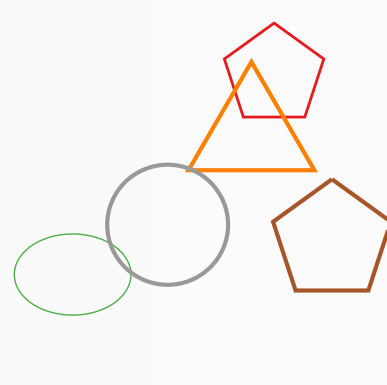[{"shape": "pentagon", "thickness": 2, "radius": 0.67, "center": [0.707, 0.805]}, {"shape": "oval", "thickness": 1, "radius": 0.75, "center": [0.187, 0.287]}, {"shape": "triangle", "thickness": 3, "radius": 0.94, "center": [0.649, 0.652]}, {"shape": "pentagon", "thickness": 3, "radius": 0.8, "center": [0.857, 0.375]}, {"shape": "circle", "thickness": 3, "radius": 0.78, "center": [0.433, 0.416]}]